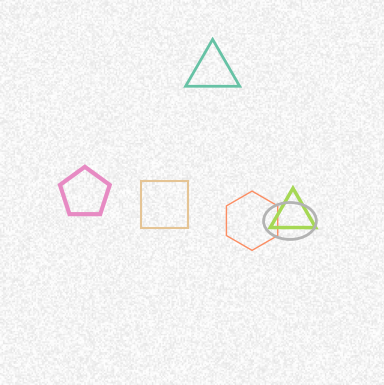[{"shape": "triangle", "thickness": 2, "radius": 0.41, "center": [0.552, 0.817]}, {"shape": "hexagon", "thickness": 1, "radius": 0.38, "center": [0.655, 0.427]}, {"shape": "pentagon", "thickness": 3, "radius": 0.34, "center": [0.22, 0.499]}, {"shape": "triangle", "thickness": 2.5, "radius": 0.34, "center": [0.761, 0.443]}, {"shape": "square", "thickness": 1.5, "radius": 0.3, "center": [0.428, 0.468]}, {"shape": "oval", "thickness": 2, "radius": 0.34, "center": [0.753, 0.426]}]